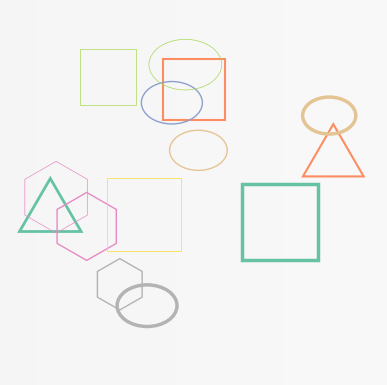[{"shape": "triangle", "thickness": 2, "radius": 0.46, "center": [0.13, 0.445]}, {"shape": "square", "thickness": 2.5, "radius": 0.49, "center": [0.722, 0.423]}, {"shape": "square", "thickness": 1.5, "radius": 0.4, "center": [0.5, 0.768]}, {"shape": "triangle", "thickness": 1.5, "radius": 0.45, "center": [0.86, 0.587]}, {"shape": "oval", "thickness": 1, "radius": 0.39, "center": [0.444, 0.733]}, {"shape": "hexagon", "thickness": 1, "radius": 0.44, "center": [0.224, 0.412]}, {"shape": "hexagon", "thickness": 0.5, "radius": 0.47, "center": [0.145, 0.488]}, {"shape": "square", "thickness": 0.5, "radius": 0.37, "center": [0.279, 0.799]}, {"shape": "oval", "thickness": 0.5, "radius": 0.47, "center": [0.478, 0.832]}, {"shape": "square", "thickness": 0.5, "radius": 0.48, "center": [0.371, 0.443]}, {"shape": "oval", "thickness": 1, "radius": 0.37, "center": [0.512, 0.61]}, {"shape": "oval", "thickness": 2.5, "radius": 0.34, "center": [0.85, 0.7]}, {"shape": "hexagon", "thickness": 1, "radius": 0.33, "center": [0.309, 0.262]}, {"shape": "oval", "thickness": 2.5, "radius": 0.39, "center": [0.38, 0.206]}]